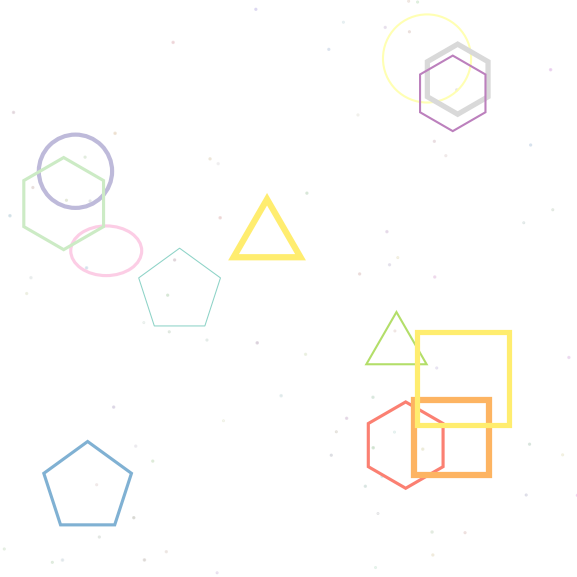[{"shape": "pentagon", "thickness": 0.5, "radius": 0.37, "center": [0.311, 0.495]}, {"shape": "circle", "thickness": 1, "radius": 0.38, "center": [0.739, 0.898]}, {"shape": "circle", "thickness": 2, "radius": 0.32, "center": [0.131, 0.703]}, {"shape": "hexagon", "thickness": 1.5, "radius": 0.37, "center": [0.702, 0.228]}, {"shape": "pentagon", "thickness": 1.5, "radius": 0.4, "center": [0.152, 0.155]}, {"shape": "square", "thickness": 3, "radius": 0.33, "center": [0.781, 0.242]}, {"shape": "triangle", "thickness": 1, "radius": 0.3, "center": [0.687, 0.399]}, {"shape": "oval", "thickness": 1.5, "radius": 0.31, "center": [0.184, 0.565]}, {"shape": "hexagon", "thickness": 2.5, "radius": 0.3, "center": [0.793, 0.862]}, {"shape": "hexagon", "thickness": 1, "radius": 0.33, "center": [0.784, 0.837]}, {"shape": "hexagon", "thickness": 1.5, "radius": 0.4, "center": [0.11, 0.647]}, {"shape": "triangle", "thickness": 3, "radius": 0.33, "center": [0.462, 0.587]}, {"shape": "square", "thickness": 2.5, "radius": 0.4, "center": [0.802, 0.344]}]